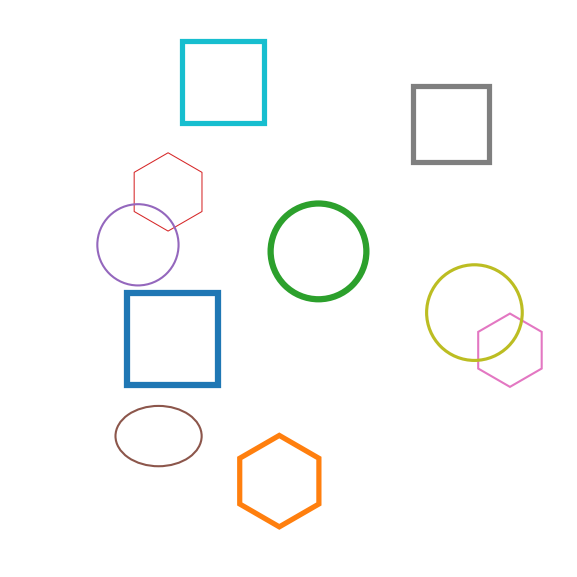[{"shape": "square", "thickness": 3, "radius": 0.4, "center": [0.299, 0.411]}, {"shape": "hexagon", "thickness": 2.5, "radius": 0.4, "center": [0.484, 0.166]}, {"shape": "circle", "thickness": 3, "radius": 0.41, "center": [0.552, 0.564]}, {"shape": "hexagon", "thickness": 0.5, "radius": 0.34, "center": [0.291, 0.667]}, {"shape": "circle", "thickness": 1, "radius": 0.35, "center": [0.239, 0.575]}, {"shape": "oval", "thickness": 1, "radius": 0.37, "center": [0.275, 0.244]}, {"shape": "hexagon", "thickness": 1, "radius": 0.32, "center": [0.883, 0.393]}, {"shape": "square", "thickness": 2.5, "radius": 0.33, "center": [0.781, 0.784]}, {"shape": "circle", "thickness": 1.5, "radius": 0.41, "center": [0.822, 0.458]}, {"shape": "square", "thickness": 2.5, "radius": 0.36, "center": [0.386, 0.857]}]